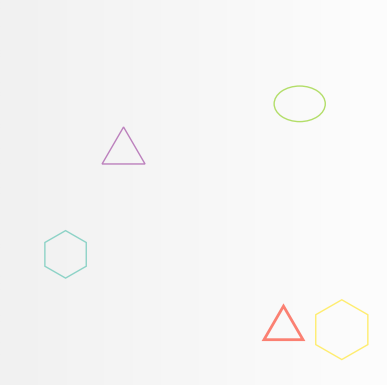[{"shape": "hexagon", "thickness": 1, "radius": 0.31, "center": [0.169, 0.339]}, {"shape": "triangle", "thickness": 2, "radius": 0.29, "center": [0.732, 0.147]}, {"shape": "oval", "thickness": 1, "radius": 0.33, "center": [0.773, 0.73]}, {"shape": "triangle", "thickness": 1, "radius": 0.32, "center": [0.319, 0.606]}, {"shape": "hexagon", "thickness": 1, "radius": 0.39, "center": [0.882, 0.144]}]